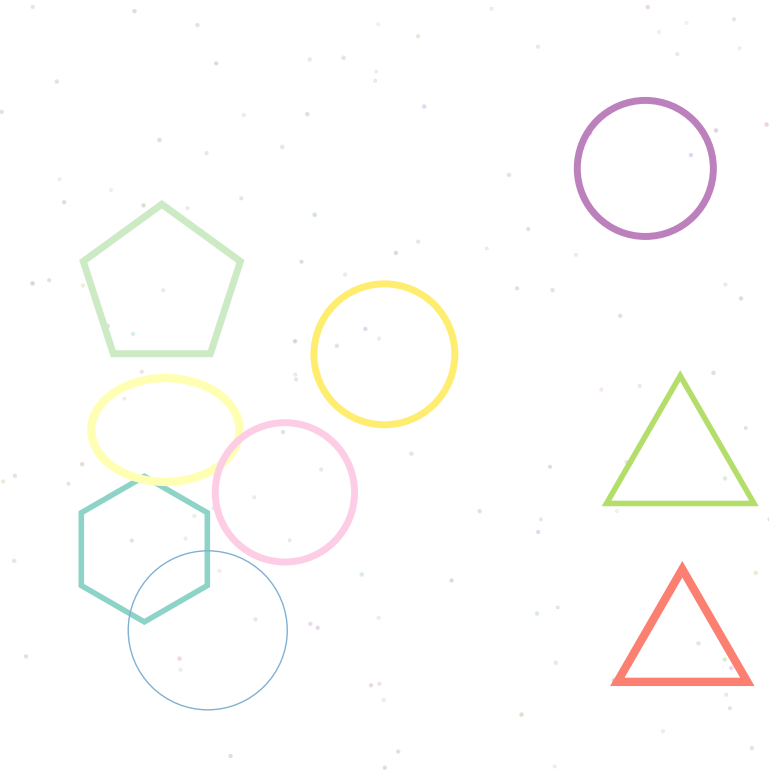[{"shape": "hexagon", "thickness": 2, "radius": 0.47, "center": [0.187, 0.287]}, {"shape": "oval", "thickness": 3, "radius": 0.48, "center": [0.215, 0.442]}, {"shape": "triangle", "thickness": 3, "radius": 0.49, "center": [0.886, 0.163]}, {"shape": "circle", "thickness": 0.5, "radius": 0.52, "center": [0.27, 0.181]}, {"shape": "triangle", "thickness": 2, "radius": 0.55, "center": [0.883, 0.401]}, {"shape": "circle", "thickness": 2.5, "radius": 0.45, "center": [0.37, 0.361]}, {"shape": "circle", "thickness": 2.5, "radius": 0.44, "center": [0.838, 0.781]}, {"shape": "pentagon", "thickness": 2.5, "radius": 0.54, "center": [0.21, 0.627]}, {"shape": "circle", "thickness": 2.5, "radius": 0.46, "center": [0.499, 0.54]}]